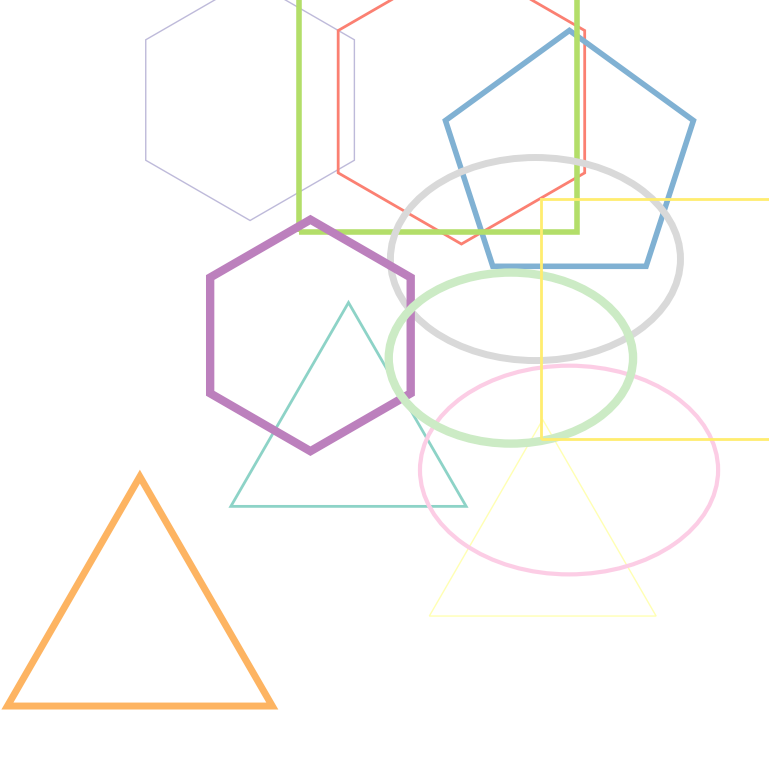[{"shape": "triangle", "thickness": 1, "radius": 0.88, "center": [0.453, 0.431]}, {"shape": "triangle", "thickness": 0.5, "radius": 0.85, "center": [0.705, 0.285]}, {"shape": "hexagon", "thickness": 0.5, "radius": 0.78, "center": [0.325, 0.87]}, {"shape": "hexagon", "thickness": 1, "radius": 0.92, "center": [0.599, 0.868]}, {"shape": "pentagon", "thickness": 2, "radius": 0.85, "center": [0.74, 0.791]}, {"shape": "triangle", "thickness": 2.5, "radius": 0.99, "center": [0.182, 0.182]}, {"shape": "square", "thickness": 2, "radius": 0.9, "center": [0.568, 0.88]}, {"shape": "oval", "thickness": 1.5, "radius": 0.97, "center": [0.739, 0.39]}, {"shape": "oval", "thickness": 2.5, "radius": 0.94, "center": [0.695, 0.664]}, {"shape": "hexagon", "thickness": 3, "radius": 0.75, "center": [0.403, 0.564]}, {"shape": "oval", "thickness": 3, "radius": 0.79, "center": [0.664, 0.535]}, {"shape": "square", "thickness": 1, "radius": 0.78, "center": [0.859, 0.586]}]